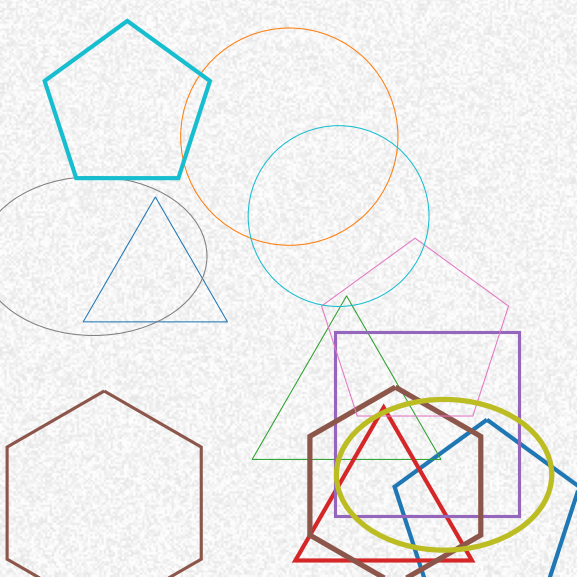[{"shape": "pentagon", "thickness": 2, "radius": 0.84, "center": [0.843, 0.104]}, {"shape": "triangle", "thickness": 0.5, "radius": 0.72, "center": [0.269, 0.514]}, {"shape": "circle", "thickness": 0.5, "radius": 0.94, "center": [0.501, 0.763]}, {"shape": "triangle", "thickness": 0.5, "radius": 0.94, "center": [0.6, 0.298]}, {"shape": "triangle", "thickness": 2, "radius": 0.88, "center": [0.664, 0.117]}, {"shape": "square", "thickness": 1.5, "radius": 0.8, "center": [0.74, 0.264]}, {"shape": "hexagon", "thickness": 1.5, "radius": 0.97, "center": [0.18, 0.128]}, {"shape": "hexagon", "thickness": 2.5, "radius": 0.85, "center": [0.685, 0.158]}, {"shape": "pentagon", "thickness": 0.5, "radius": 0.85, "center": [0.719, 0.416]}, {"shape": "oval", "thickness": 0.5, "radius": 0.98, "center": [0.162, 0.556]}, {"shape": "oval", "thickness": 2.5, "radius": 0.93, "center": [0.769, 0.177]}, {"shape": "pentagon", "thickness": 2, "radius": 0.75, "center": [0.22, 0.812]}, {"shape": "circle", "thickness": 0.5, "radius": 0.78, "center": [0.586, 0.625]}]